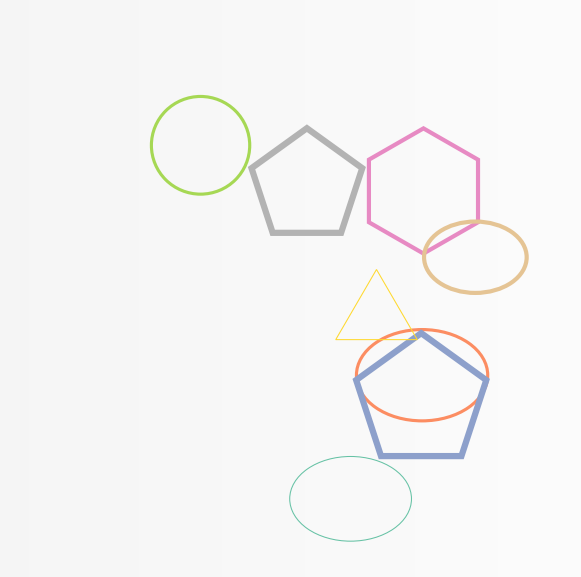[{"shape": "oval", "thickness": 0.5, "radius": 0.52, "center": [0.603, 0.135]}, {"shape": "oval", "thickness": 1.5, "radius": 0.56, "center": [0.726, 0.349]}, {"shape": "pentagon", "thickness": 3, "radius": 0.59, "center": [0.725, 0.305]}, {"shape": "hexagon", "thickness": 2, "radius": 0.54, "center": [0.729, 0.668]}, {"shape": "circle", "thickness": 1.5, "radius": 0.42, "center": [0.345, 0.748]}, {"shape": "triangle", "thickness": 0.5, "radius": 0.4, "center": [0.648, 0.452]}, {"shape": "oval", "thickness": 2, "radius": 0.44, "center": [0.818, 0.554]}, {"shape": "pentagon", "thickness": 3, "radius": 0.5, "center": [0.528, 0.677]}]